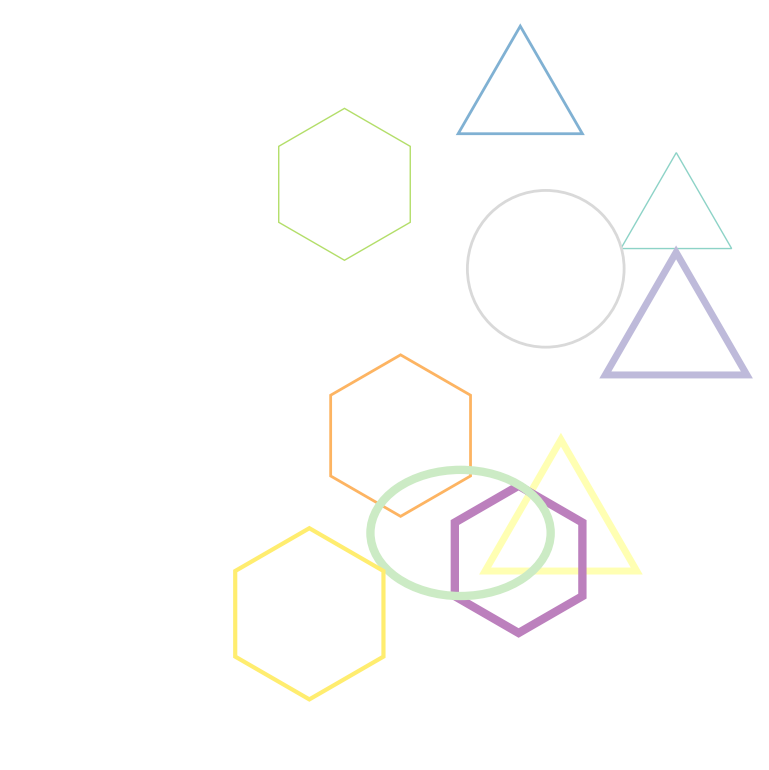[{"shape": "triangle", "thickness": 0.5, "radius": 0.42, "center": [0.878, 0.719]}, {"shape": "triangle", "thickness": 2.5, "radius": 0.57, "center": [0.728, 0.315]}, {"shape": "triangle", "thickness": 2.5, "radius": 0.53, "center": [0.878, 0.566]}, {"shape": "triangle", "thickness": 1, "radius": 0.47, "center": [0.676, 0.873]}, {"shape": "hexagon", "thickness": 1, "radius": 0.52, "center": [0.52, 0.434]}, {"shape": "hexagon", "thickness": 0.5, "radius": 0.49, "center": [0.447, 0.761]}, {"shape": "circle", "thickness": 1, "radius": 0.51, "center": [0.709, 0.651]}, {"shape": "hexagon", "thickness": 3, "radius": 0.48, "center": [0.674, 0.274]}, {"shape": "oval", "thickness": 3, "radius": 0.59, "center": [0.598, 0.308]}, {"shape": "hexagon", "thickness": 1.5, "radius": 0.56, "center": [0.402, 0.203]}]